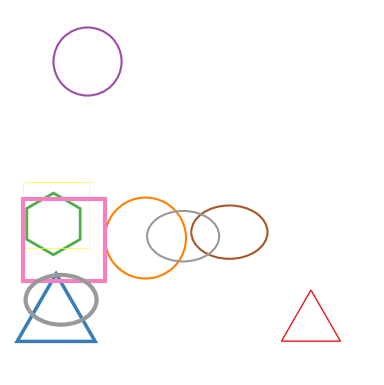[{"shape": "triangle", "thickness": 1, "radius": 0.44, "center": [0.808, 0.158]}, {"shape": "triangle", "thickness": 2.5, "radius": 0.59, "center": [0.146, 0.172]}, {"shape": "hexagon", "thickness": 2, "radius": 0.4, "center": [0.139, 0.418]}, {"shape": "circle", "thickness": 1.5, "radius": 0.44, "center": [0.227, 0.84]}, {"shape": "circle", "thickness": 1.5, "radius": 0.53, "center": [0.378, 0.382]}, {"shape": "square", "thickness": 0.5, "radius": 0.43, "center": [0.146, 0.441]}, {"shape": "oval", "thickness": 1.5, "radius": 0.49, "center": [0.596, 0.397]}, {"shape": "square", "thickness": 3, "radius": 0.53, "center": [0.167, 0.376]}, {"shape": "oval", "thickness": 3, "radius": 0.46, "center": [0.159, 0.221]}, {"shape": "oval", "thickness": 1.5, "radius": 0.47, "center": [0.476, 0.387]}]